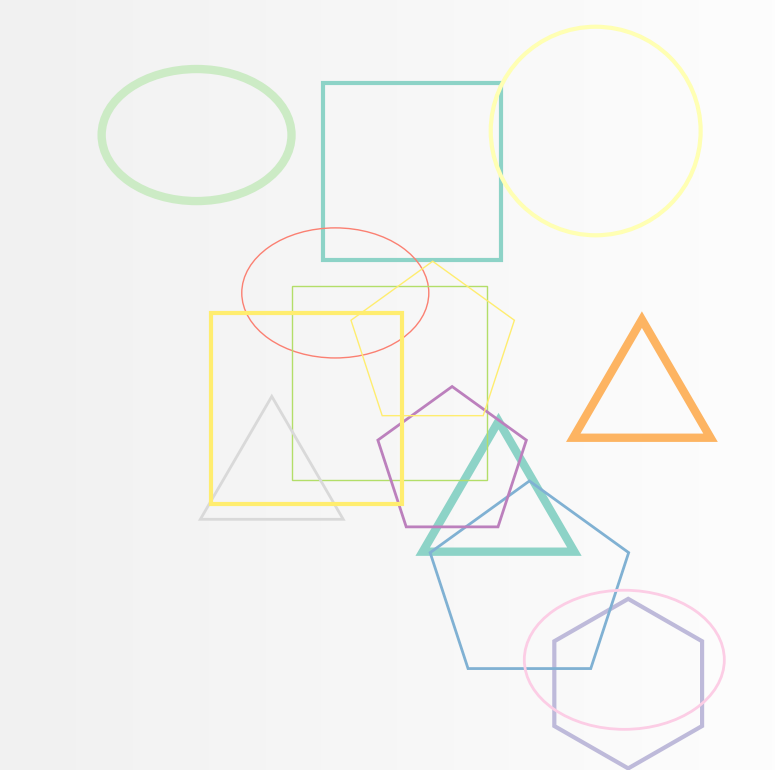[{"shape": "triangle", "thickness": 3, "radius": 0.57, "center": [0.643, 0.34]}, {"shape": "square", "thickness": 1.5, "radius": 0.57, "center": [0.532, 0.778]}, {"shape": "circle", "thickness": 1.5, "radius": 0.68, "center": [0.769, 0.83]}, {"shape": "hexagon", "thickness": 1.5, "radius": 0.55, "center": [0.811, 0.112]}, {"shape": "oval", "thickness": 0.5, "radius": 0.6, "center": [0.433, 0.62]}, {"shape": "pentagon", "thickness": 1, "radius": 0.67, "center": [0.683, 0.241]}, {"shape": "triangle", "thickness": 3, "radius": 0.51, "center": [0.828, 0.483]}, {"shape": "square", "thickness": 0.5, "radius": 0.63, "center": [0.502, 0.503]}, {"shape": "oval", "thickness": 1, "radius": 0.65, "center": [0.806, 0.143]}, {"shape": "triangle", "thickness": 1, "radius": 0.53, "center": [0.351, 0.379]}, {"shape": "pentagon", "thickness": 1, "radius": 0.5, "center": [0.583, 0.397]}, {"shape": "oval", "thickness": 3, "radius": 0.61, "center": [0.254, 0.825]}, {"shape": "pentagon", "thickness": 0.5, "radius": 0.55, "center": [0.558, 0.55]}, {"shape": "square", "thickness": 1.5, "radius": 0.62, "center": [0.395, 0.469]}]